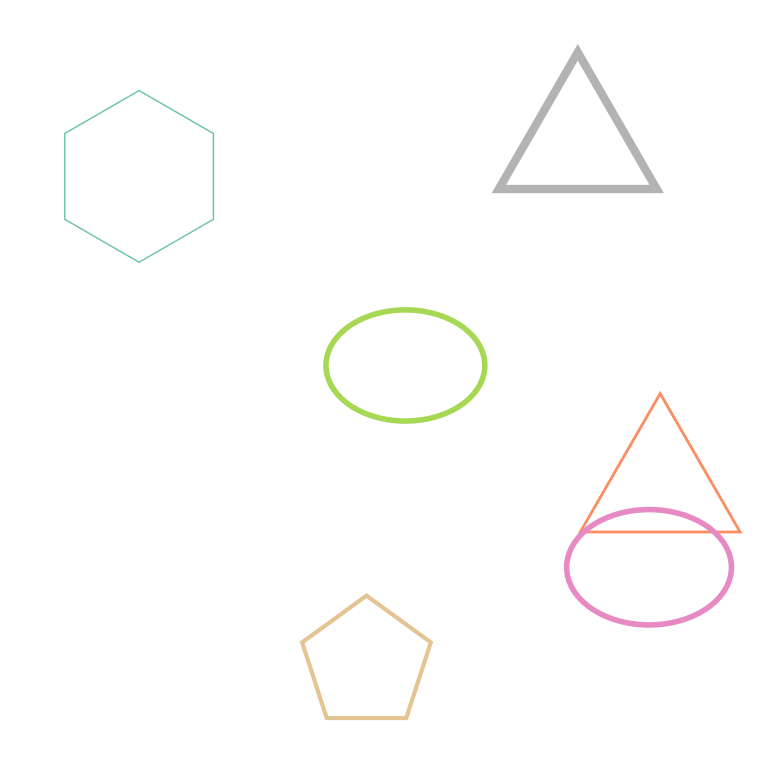[{"shape": "hexagon", "thickness": 0.5, "radius": 0.56, "center": [0.181, 0.771]}, {"shape": "triangle", "thickness": 1, "radius": 0.6, "center": [0.857, 0.369]}, {"shape": "oval", "thickness": 2, "radius": 0.54, "center": [0.843, 0.263]}, {"shape": "oval", "thickness": 2, "radius": 0.52, "center": [0.526, 0.525]}, {"shape": "pentagon", "thickness": 1.5, "radius": 0.44, "center": [0.476, 0.139]}, {"shape": "triangle", "thickness": 3, "radius": 0.59, "center": [0.75, 0.814]}]